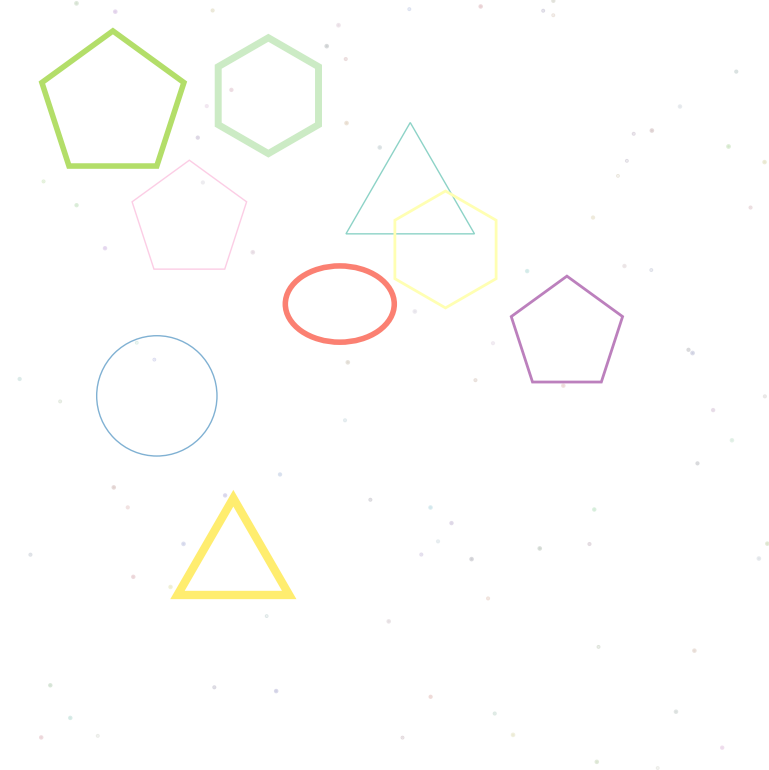[{"shape": "triangle", "thickness": 0.5, "radius": 0.48, "center": [0.533, 0.744]}, {"shape": "hexagon", "thickness": 1, "radius": 0.38, "center": [0.579, 0.676]}, {"shape": "oval", "thickness": 2, "radius": 0.35, "center": [0.441, 0.605]}, {"shape": "circle", "thickness": 0.5, "radius": 0.39, "center": [0.204, 0.486]}, {"shape": "pentagon", "thickness": 2, "radius": 0.48, "center": [0.147, 0.863]}, {"shape": "pentagon", "thickness": 0.5, "radius": 0.39, "center": [0.246, 0.714]}, {"shape": "pentagon", "thickness": 1, "radius": 0.38, "center": [0.736, 0.565]}, {"shape": "hexagon", "thickness": 2.5, "radius": 0.38, "center": [0.349, 0.876]}, {"shape": "triangle", "thickness": 3, "radius": 0.42, "center": [0.303, 0.269]}]